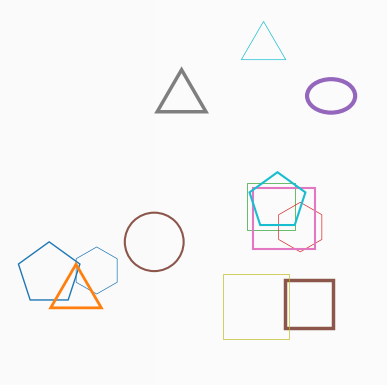[{"shape": "pentagon", "thickness": 1, "radius": 0.42, "center": [0.127, 0.288]}, {"shape": "hexagon", "thickness": 0.5, "radius": 0.31, "center": [0.249, 0.297]}, {"shape": "triangle", "thickness": 2, "radius": 0.38, "center": [0.196, 0.238]}, {"shape": "square", "thickness": 0.5, "radius": 0.31, "center": [0.699, 0.463]}, {"shape": "hexagon", "thickness": 0.5, "radius": 0.32, "center": [0.775, 0.41]}, {"shape": "oval", "thickness": 3, "radius": 0.31, "center": [0.854, 0.751]}, {"shape": "circle", "thickness": 1.5, "radius": 0.38, "center": [0.398, 0.372]}, {"shape": "square", "thickness": 2.5, "radius": 0.31, "center": [0.798, 0.209]}, {"shape": "square", "thickness": 1.5, "radius": 0.4, "center": [0.732, 0.433]}, {"shape": "triangle", "thickness": 2.5, "radius": 0.36, "center": [0.469, 0.746]}, {"shape": "square", "thickness": 0.5, "radius": 0.42, "center": [0.661, 0.203]}, {"shape": "triangle", "thickness": 0.5, "radius": 0.33, "center": [0.68, 0.878]}, {"shape": "pentagon", "thickness": 1.5, "radius": 0.38, "center": [0.716, 0.477]}]